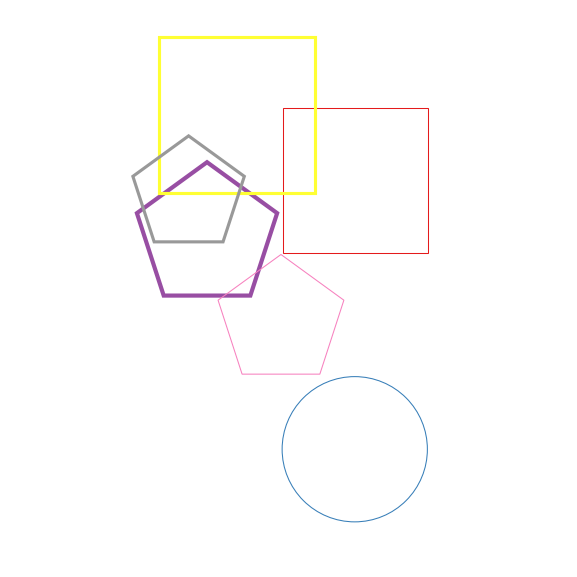[{"shape": "square", "thickness": 0.5, "radius": 0.63, "center": [0.615, 0.686]}, {"shape": "circle", "thickness": 0.5, "radius": 0.63, "center": [0.614, 0.221]}, {"shape": "pentagon", "thickness": 2, "radius": 0.64, "center": [0.358, 0.591]}, {"shape": "square", "thickness": 1.5, "radius": 0.68, "center": [0.41, 0.799]}, {"shape": "pentagon", "thickness": 0.5, "radius": 0.57, "center": [0.487, 0.444]}, {"shape": "pentagon", "thickness": 1.5, "radius": 0.51, "center": [0.327, 0.662]}]